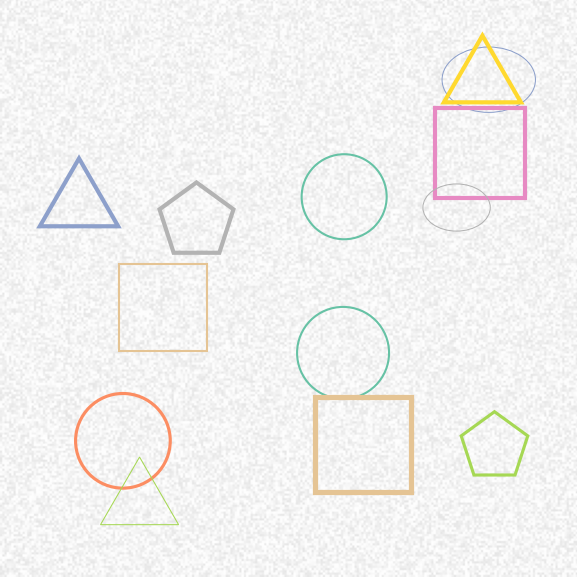[{"shape": "circle", "thickness": 1, "radius": 0.37, "center": [0.596, 0.658]}, {"shape": "circle", "thickness": 1, "radius": 0.4, "center": [0.594, 0.388]}, {"shape": "circle", "thickness": 1.5, "radius": 0.41, "center": [0.213, 0.236]}, {"shape": "oval", "thickness": 0.5, "radius": 0.4, "center": [0.846, 0.861]}, {"shape": "triangle", "thickness": 2, "radius": 0.39, "center": [0.137, 0.646]}, {"shape": "square", "thickness": 2, "radius": 0.39, "center": [0.831, 0.734]}, {"shape": "pentagon", "thickness": 1.5, "radius": 0.3, "center": [0.856, 0.226]}, {"shape": "triangle", "thickness": 0.5, "radius": 0.39, "center": [0.242, 0.13]}, {"shape": "triangle", "thickness": 2, "radius": 0.39, "center": [0.835, 0.86]}, {"shape": "square", "thickness": 1, "radius": 0.38, "center": [0.283, 0.467]}, {"shape": "square", "thickness": 2.5, "radius": 0.41, "center": [0.629, 0.229]}, {"shape": "oval", "thickness": 0.5, "radius": 0.29, "center": [0.791, 0.64]}, {"shape": "pentagon", "thickness": 2, "radius": 0.34, "center": [0.34, 0.616]}]